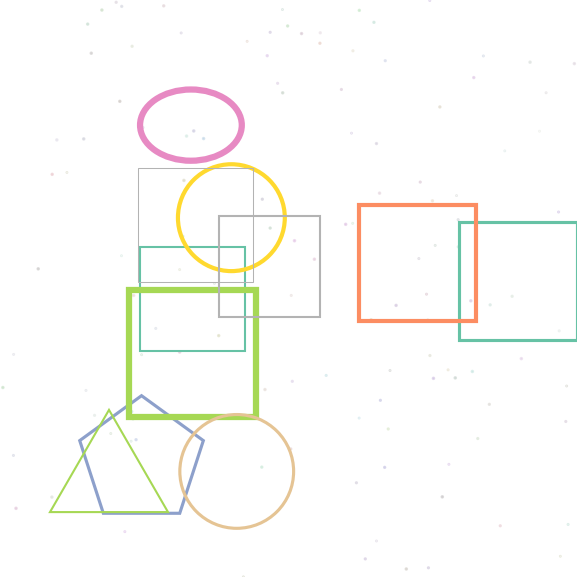[{"shape": "square", "thickness": 1, "radius": 0.45, "center": [0.333, 0.481]}, {"shape": "square", "thickness": 1.5, "radius": 0.51, "center": [0.897, 0.513]}, {"shape": "square", "thickness": 2, "radius": 0.51, "center": [0.723, 0.544]}, {"shape": "pentagon", "thickness": 1.5, "radius": 0.56, "center": [0.245, 0.201]}, {"shape": "oval", "thickness": 3, "radius": 0.44, "center": [0.331, 0.782]}, {"shape": "square", "thickness": 3, "radius": 0.55, "center": [0.333, 0.387]}, {"shape": "triangle", "thickness": 1, "radius": 0.59, "center": [0.189, 0.171]}, {"shape": "circle", "thickness": 2, "radius": 0.46, "center": [0.401, 0.622]}, {"shape": "circle", "thickness": 1.5, "radius": 0.49, "center": [0.41, 0.183]}, {"shape": "square", "thickness": 1, "radius": 0.44, "center": [0.466, 0.537]}, {"shape": "square", "thickness": 0.5, "radius": 0.5, "center": [0.338, 0.609]}]